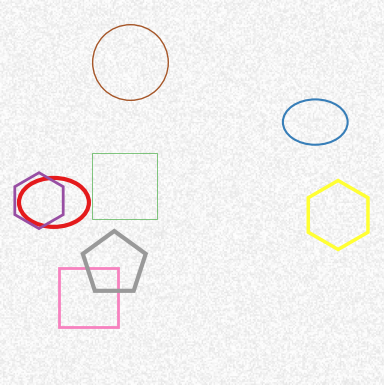[{"shape": "oval", "thickness": 3, "radius": 0.45, "center": [0.14, 0.474]}, {"shape": "oval", "thickness": 1.5, "radius": 0.42, "center": [0.819, 0.683]}, {"shape": "square", "thickness": 0.5, "radius": 0.43, "center": [0.323, 0.518]}, {"shape": "hexagon", "thickness": 2, "radius": 0.36, "center": [0.101, 0.479]}, {"shape": "hexagon", "thickness": 2.5, "radius": 0.45, "center": [0.878, 0.442]}, {"shape": "circle", "thickness": 1, "radius": 0.49, "center": [0.339, 0.838]}, {"shape": "square", "thickness": 2, "radius": 0.38, "center": [0.229, 0.227]}, {"shape": "pentagon", "thickness": 3, "radius": 0.43, "center": [0.297, 0.314]}]